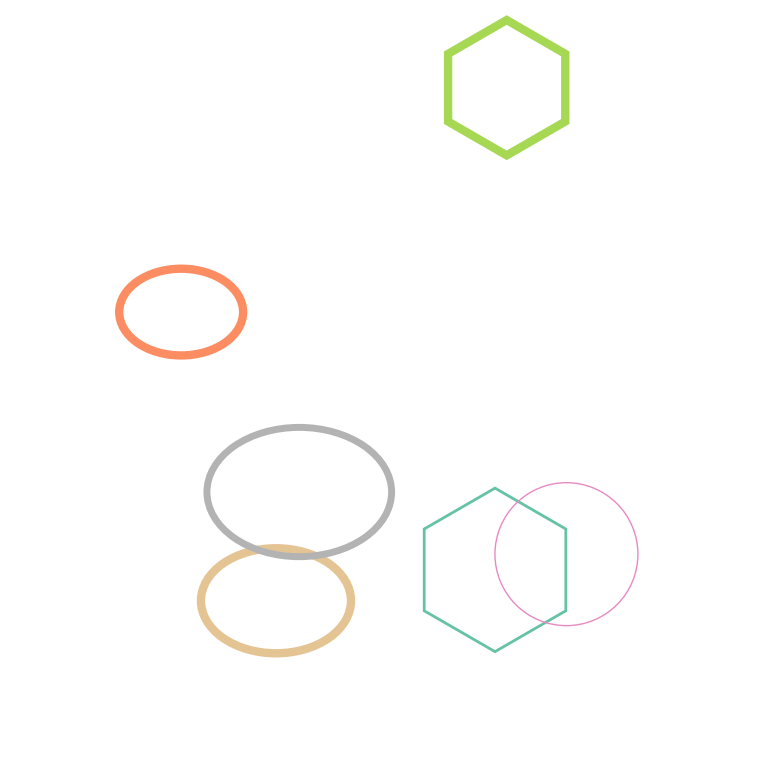[{"shape": "hexagon", "thickness": 1, "radius": 0.53, "center": [0.643, 0.26]}, {"shape": "oval", "thickness": 3, "radius": 0.4, "center": [0.235, 0.595]}, {"shape": "circle", "thickness": 0.5, "radius": 0.46, "center": [0.736, 0.28]}, {"shape": "hexagon", "thickness": 3, "radius": 0.44, "center": [0.658, 0.886]}, {"shape": "oval", "thickness": 3, "radius": 0.49, "center": [0.358, 0.22]}, {"shape": "oval", "thickness": 2.5, "radius": 0.6, "center": [0.389, 0.361]}]